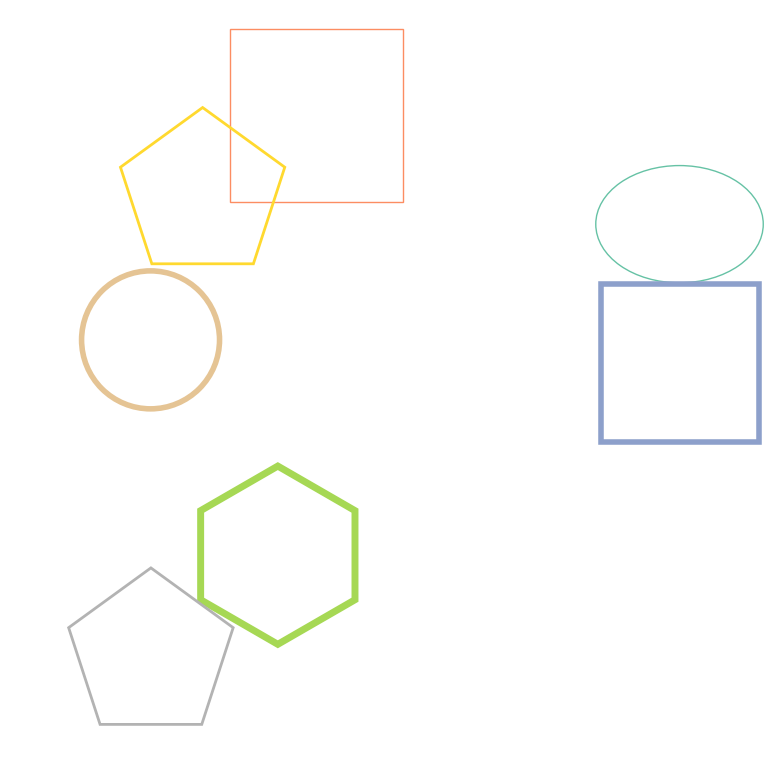[{"shape": "oval", "thickness": 0.5, "radius": 0.54, "center": [0.882, 0.709]}, {"shape": "square", "thickness": 0.5, "radius": 0.56, "center": [0.411, 0.85]}, {"shape": "square", "thickness": 2, "radius": 0.51, "center": [0.883, 0.528]}, {"shape": "hexagon", "thickness": 2.5, "radius": 0.58, "center": [0.361, 0.279]}, {"shape": "pentagon", "thickness": 1, "radius": 0.56, "center": [0.263, 0.748]}, {"shape": "circle", "thickness": 2, "radius": 0.45, "center": [0.196, 0.559]}, {"shape": "pentagon", "thickness": 1, "radius": 0.56, "center": [0.196, 0.15]}]